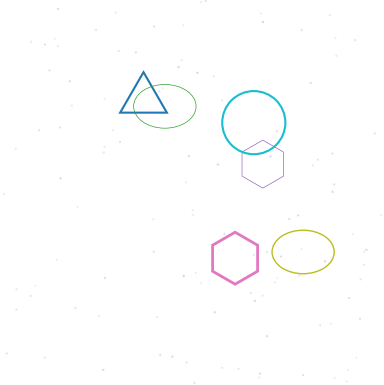[{"shape": "triangle", "thickness": 1.5, "radius": 0.35, "center": [0.373, 0.742]}, {"shape": "oval", "thickness": 0.5, "radius": 0.41, "center": [0.428, 0.724]}, {"shape": "hexagon", "thickness": 0.5, "radius": 0.31, "center": [0.683, 0.574]}, {"shape": "hexagon", "thickness": 2, "radius": 0.34, "center": [0.611, 0.329]}, {"shape": "oval", "thickness": 1, "radius": 0.4, "center": [0.787, 0.346]}, {"shape": "circle", "thickness": 1.5, "radius": 0.41, "center": [0.659, 0.681]}]